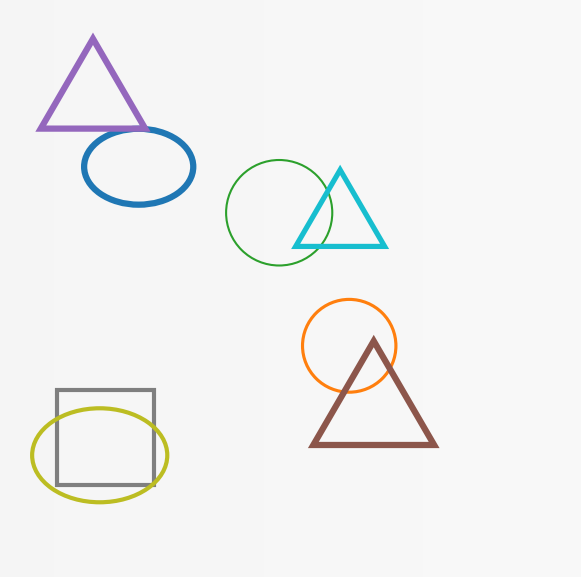[{"shape": "oval", "thickness": 3, "radius": 0.47, "center": [0.239, 0.71]}, {"shape": "circle", "thickness": 1.5, "radius": 0.4, "center": [0.601, 0.4]}, {"shape": "circle", "thickness": 1, "radius": 0.46, "center": [0.48, 0.631]}, {"shape": "triangle", "thickness": 3, "radius": 0.52, "center": [0.16, 0.828]}, {"shape": "triangle", "thickness": 3, "radius": 0.6, "center": [0.643, 0.289]}, {"shape": "square", "thickness": 2, "radius": 0.41, "center": [0.181, 0.241]}, {"shape": "oval", "thickness": 2, "radius": 0.58, "center": [0.172, 0.211]}, {"shape": "triangle", "thickness": 2.5, "radius": 0.44, "center": [0.585, 0.617]}]